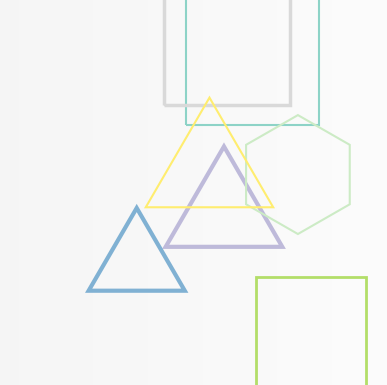[{"shape": "square", "thickness": 1.5, "radius": 0.86, "center": [0.652, 0.848]}, {"shape": "triangle", "thickness": 3, "radius": 0.87, "center": [0.578, 0.446]}, {"shape": "triangle", "thickness": 3, "radius": 0.72, "center": [0.353, 0.317]}, {"shape": "square", "thickness": 2, "radius": 0.71, "center": [0.803, 0.139]}, {"shape": "square", "thickness": 2.5, "radius": 0.81, "center": [0.586, 0.89]}, {"shape": "hexagon", "thickness": 1.5, "radius": 0.77, "center": [0.769, 0.547]}, {"shape": "triangle", "thickness": 1.5, "radius": 0.95, "center": [0.541, 0.557]}]